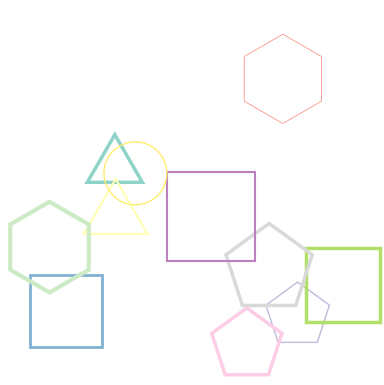[{"shape": "triangle", "thickness": 2.5, "radius": 0.41, "center": [0.298, 0.568]}, {"shape": "triangle", "thickness": 1.5, "radius": 0.48, "center": [0.3, 0.44]}, {"shape": "pentagon", "thickness": 1, "radius": 0.43, "center": [0.773, 0.181]}, {"shape": "hexagon", "thickness": 0.5, "radius": 0.58, "center": [0.735, 0.795]}, {"shape": "square", "thickness": 2, "radius": 0.47, "center": [0.172, 0.193]}, {"shape": "square", "thickness": 2.5, "radius": 0.48, "center": [0.892, 0.259]}, {"shape": "pentagon", "thickness": 2.5, "radius": 0.48, "center": [0.641, 0.104]}, {"shape": "pentagon", "thickness": 2.5, "radius": 0.59, "center": [0.699, 0.302]}, {"shape": "square", "thickness": 1.5, "radius": 0.57, "center": [0.548, 0.437]}, {"shape": "hexagon", "thickness": 3, "radius": 0.59, "center": [0.129, 0.358]}, {"shape": "circle", "thickness": 1, "radius": 0.41, "center": [0.352, 0.55]}]